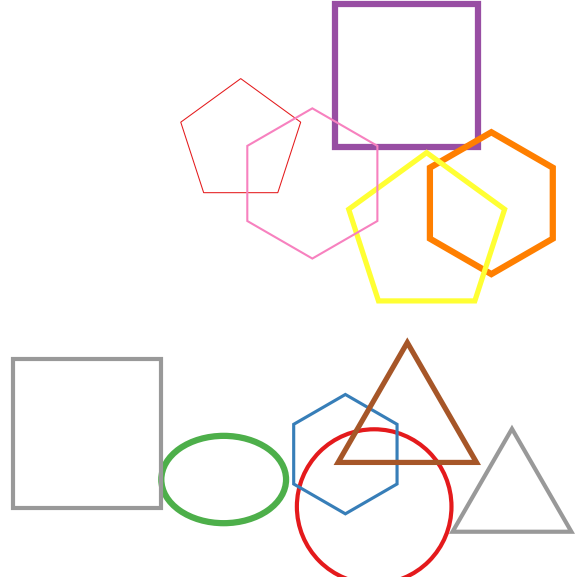[{"shape": "circle", "thickness": 2, "radius": 0.67, "center": [0.648, 0.122]}, {"shape": "pentagon", "thickness": 0.5, "radius": 0.55, "center": [0.417, 0.754]}, {"shape": "hexagon", "thickness": 1.5, "radius": 0.52, "center": [0.598, 0.213]}, {"shape": "oval", "thickness": 3, "radius": 0.54, "center": [0.387, 0.169]}, {"shape": "square", "thickness": 3, "radius": 0.62, "center": [0.703, 0.869]}, {"shape": "hexagon", "thickness": 3, "radius": 0.61, "center": [0.851, 0.647]}, {"shape": "pentagon", "thickness": 2.5, "radius": 0.71, "center": [0.739, 0.593]}, {"shape": "triangle", "thickness": 2.5, "radius": 0.69, "center": [0.705, 0.268]}, {"shape": "hexagon", "thickness": 1, "radius": 0.65, "center": [0.541, 0.681]}, {"shape": "triangle", "thickness": 2, "radius": 0.59, "center": [0.887, 0.138]}, {"shape": "square", "thickness": 2, "radius": 0.64, "center": [0.151, 0.249]}]